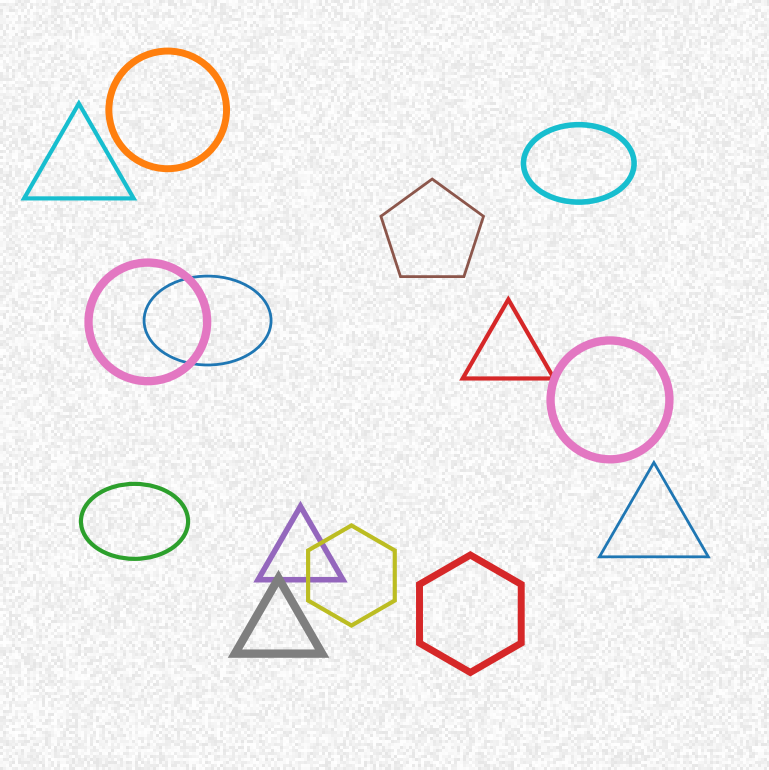[{"shape": "triangle", "thickness": 1, "radius": 0.41, "center": [0.849, 0.318]}, {"shape": "oval", "thickness": 1, "radius": 0.41, "center": [0.27, 0.584]}, {"shape": "circle", "thickness": 2.5, "radius": 0.38, "center": [0.218, 0.857]}, {"shape": "oval", "thickness": 1.5, "radius": 0.35, "center": [0.175, 0.323]}, {"shape": "triangle", "thickness": 1.5, "radius": 0.34, "center": [0.66, 0.543]}, {"shape": "hexagon", "thickness": 2.5, "radius": 0.38, "center": [0.611, 0.203]}, {"shape": "triangle", "thickness": 2, "radius": 0.32, "center": [0.39, 0.279]}, {"shape": "pentagon", "thickness": 1, "radius": 0.35, "center": [0.561, 0.697]}, {"shape": "circle", "thickness": 3, "radius": 0.38, "center": [0.192, 0.582]}, {"shape": "circle", "thickness": 3, "radius": 0.39, "center": [0.792, 0.481]}, {"shape": "triangle", "thickness": 3, "radius": 0.33, "center": [0.362, 0.184]}, {"shape": "hexagon", "thickness": 1.5, "radius": 0.32, "center": [0.456, 0.253]}, {"shape": "oval", "thickness": 2, "radius": 0.36, "center": [0.752, 0.788]}, {"shape": "triangle", "thickness": 1.5, "radius": 0.41, "center": [0.102, 0.783]}]